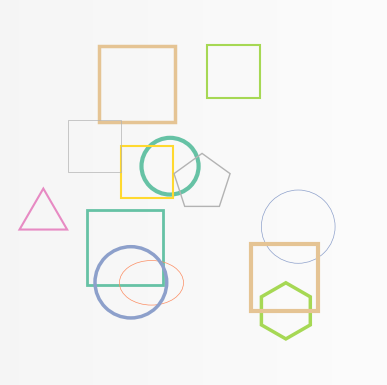[{"shape": "square", "thickness": 2, "radius": 0.49, "center": [0.322, 0.357]}, {"shape": "circle", "thickness": 3, "radius": 0.37, "center": [0.439, 0.568]}, {"shape": "oval", "thickness": 0.5, "radius": 0.41, "center": [0.391, 0.265]}, {"shape": "circle", "thickness": 0.5, "radius": 0.48, "center": [0.77, 0.411]}, {"shape": "circle", "thickness": 2.5, "radius": 0.46, "center": [0.338, 0.267]}, {"shape": "triangle", "thickness": 1.5, "radius": 0.35, "center": [0.112, 0.439]}, {"shape": "square", "thickness": 1.5, "radius": 0.35, "center": [0.602, 0.815]}, {"shape": "hexagon", "thickness": 2.5, "radius": 0.36, "center": [0.738, 0.193]}, {"shape": "square", "thickness": 1.5, "radius": 0.34, "center": [0.379, 0.553]}, {"shape": "square", "thickness": 2.5, "radius": 0.49, "center": [0.353, 0.783]}, {"shape": "square", "thickness": 3, "radius": 0.43, "center": [0.734, 0.278]}, {"shape": "square", "thickness": 0.5, "radius": 0.34, "center": [0.244, 0.621]}, {"shape": "pentagon", "thickness": 1, "radius": 0.38, "center": [0.521, 0.525]}]